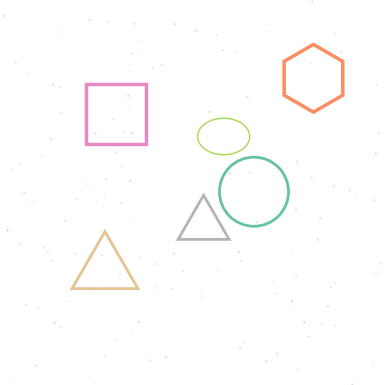[{"shape": "circle", "thickness": 2, "radius": 0.45, "center": [0.66, 0.502]}, {"shape": "hexagon", "thickness": 2.5, "radius": 0.44, "center": [0.814, 0.797]}, {"shape": "square", "thickness": 2.5, "radius": 0.39, "center": [0.301, 0.704]}, {"shape": "oval", "thickness": 1, "radius": 0.34, "center": [0.581, 0.645]}, {"shape": "triangle", "thickness": 2, "radius": 0.49, "center": [0.273, 0.3]}, {"shape": "triangle", "thickness": 2, "radius": 0.38, "center": [0.529, 0.416]}]